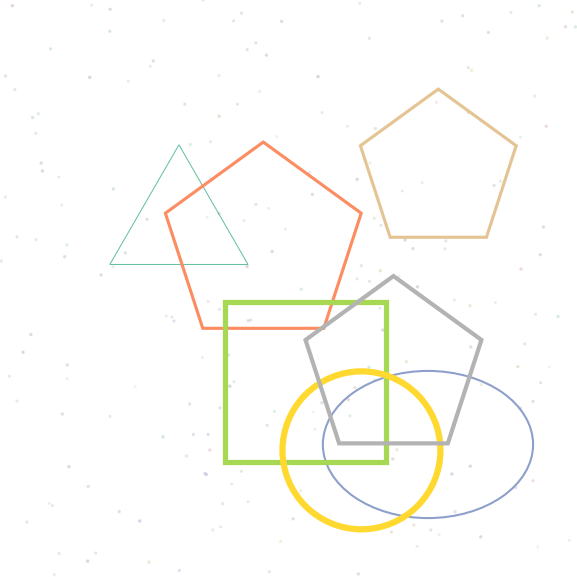[{"shape": "triangle", "thickness": 0.5, "radius": 0.69, "center": [0.31, 0.61]}, {"shape": "pentagon", "thickness": 1.5, "radius": 0.89, "center": [0.456, 0.575]}, {"shape": "oval", "thickness": 1, "radius": 0.91, "center": [0.741, 0.229]}, {"shape": "square", "thickness": 2.5, "radius": 0.7, "center": [0.529, 0.338]}, {"shape": "circle", "thickness": 3, "radius": 0.68, "center": [0.626, 0.219]}, {"shape": "pentagon", "thickness": 1.5, "radius": 0.71, "center": [0.759, 0.703]}, {"shape": "pentagon", "thickness": 2, "radius": 0.8, "center": [0.681, 0.361]}]